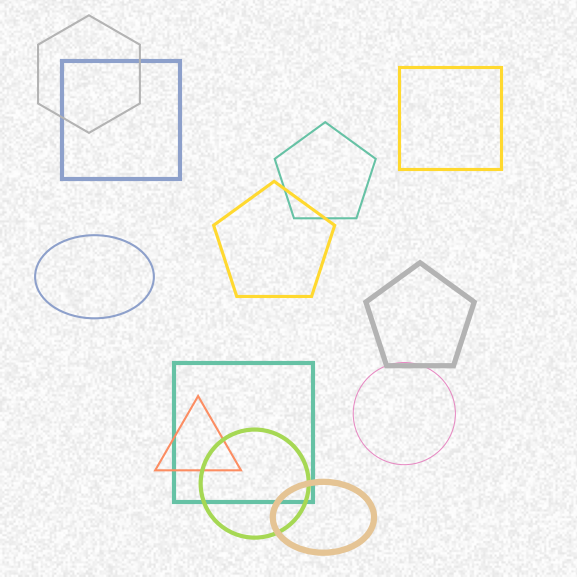[{"shape": "pentagon", "thickness": 1, "radius": 0.46, "center": [0.563, 0.696]}, {"shape": "square", "thickness": 2, "radius": 0.6, "center": [0.422, 0.25]}, {"shape": "triangle", "thickness": 1, "radius": 0.43, "center": [0.343, 0.228]}, {"shape": "square", "thickness": 2, "radius": 0.51, "center": [0.209, 0.792]}, {"shape": "oval", "thickness": 1, "radius": 0.51, "center": [0.164, 0.52]}, {"shape": "circle", "thickness": 0.5, "radius": 0.44, "center": [0.7, 0.283]}, {"shape": "circle", "thickness": 2, "radius": 0.47, "center": [0.441, 0.162]}, {"shape": "pentagon", "thickness": 1.5, "radius": 0.55, "center": [0.475, 0.575]}, {"shape": "square", "thickness": 1.5, "radius": 0.44, "center": [0.78, 0.795]}, {"shape": "oval", "thickness": 3, "radius": 0.44, "center": [0.56, 0.103]}, {"shape": "pentagon", "thickness": 2.5, "radius": 0.49, "center": [0.727, 0.446]}, {"shape": "hexagon", "thickness": 1, "radius": 0.51, "center": [0.154, 0.871]}]